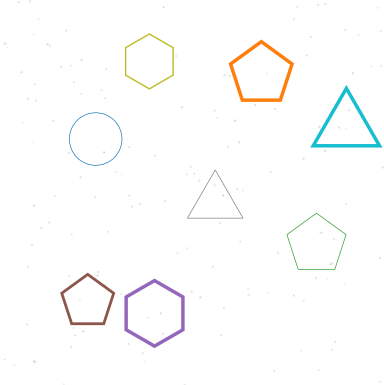[{"shape": "circle", "thickness": 0.5, "radius": 0.34, "center": [0.249, 0.639]}, {"shape": "pentagon", "thickness": 2.5, "radius": 0.42, "center": [0.679, 0.808]}, {"shape": "pentagon", "thickness": 0.5, "radius": 0.4, "center": [0.822, 0.366]}, {"shape": "hexagon", "thickness": 2.5, "radius": 0.43, "center": [0.401, 0.186]}, {"shape": "pentagon", "thickness": 2, "radius": 0.35, "center": [0.228, 0.216]}, {"shape": "triangle", "thickness": 0.5, "radius": 0.42, "center": [0.559, 0.475]}, {"shape": "hexagon", "thickness": 1, "radius": 0.36, "center": [0.388, 0.84]}, {"shape": "triangle", "thickness": 2.5, "radius": 0.5, "center": [0.9, 0.671]}]